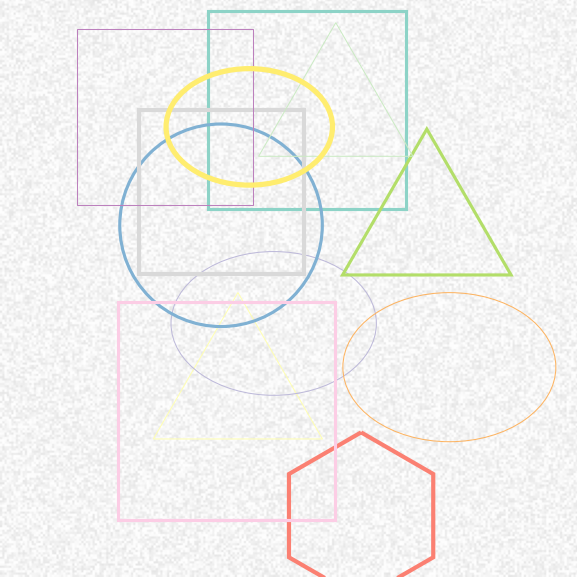[{"shape": "square", "thickness": 1.5, "radius": 0.86, "center": [0.532, 0.809]}, {"shape": "triangle", "thickness": 0.5, "radius": 0.85, "center": [0.412, 0.324]}, {"shape": "oval", "thickness": 0.5, "radius": 0.89, "center": [0.474, 0.439]}, {"shape": "hexagon", "thickness": 2, "radius": 0.72, "center": [0.625, 0.106]}, {"shape": "circle", "thickness": 1.5, "radius": 0.88, "center": [0.383, 0.609]}, {"shape": "oval", "thickness": 0.5, "radius": 0.92, "center": [0.778, 0.363]}, {"shape": "triangle", "thickness": 1.5, "radius": 0.84, "center": [0.739, 0.607]}, {"shape": "square", "thickness": 1.5, "radius": 0.94, "center": [0.392, 0.287]}, {"shape": "square", "thickness": 2, "radius": 0.71, "center": [0.383, 0.667]}, {"shape": "square", "thickness": 0.5, "radius": 0.76, "center": [0.286, 0.796]}, {"shape": "triangle", "thickness": 0.5, "radius": 0.77, "center": [0.581, 0.806]}, {"shape": "oval", "thickness": 2.5, "radius": 0.72, "center": [0.432, 0.779]}]